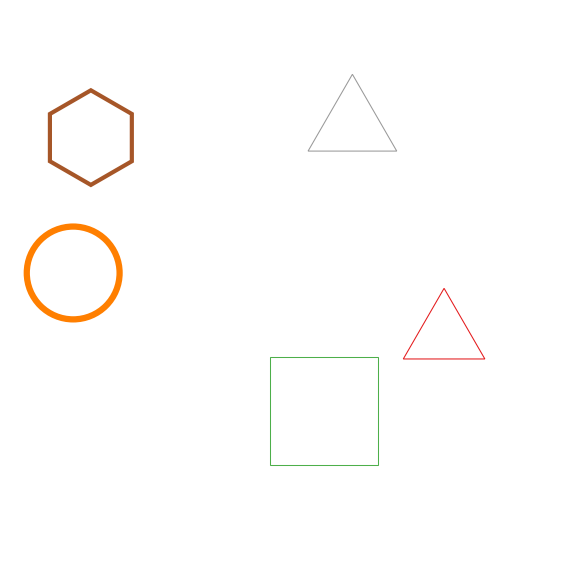[{"shape": "triangle", "thickness": 0.5, "radius": 0.41, "center": [0.769, 0.418]}, {"shape": "square", "thickness": 0.5, "radius": 0.47, "center": [0.561, 0.288]}, {"shape": "circle", "thickness": 3, "radius": 0.4, "center": [0.127, 0.526]}, {"shape": "hexagon", "thickness": 2, "radius": 0.41, "center": [0.157, 0.761]}, {"shape": "triangle", "thickness": 0.5, "radius": 0.44, "center": [0.61, 0.782]}]